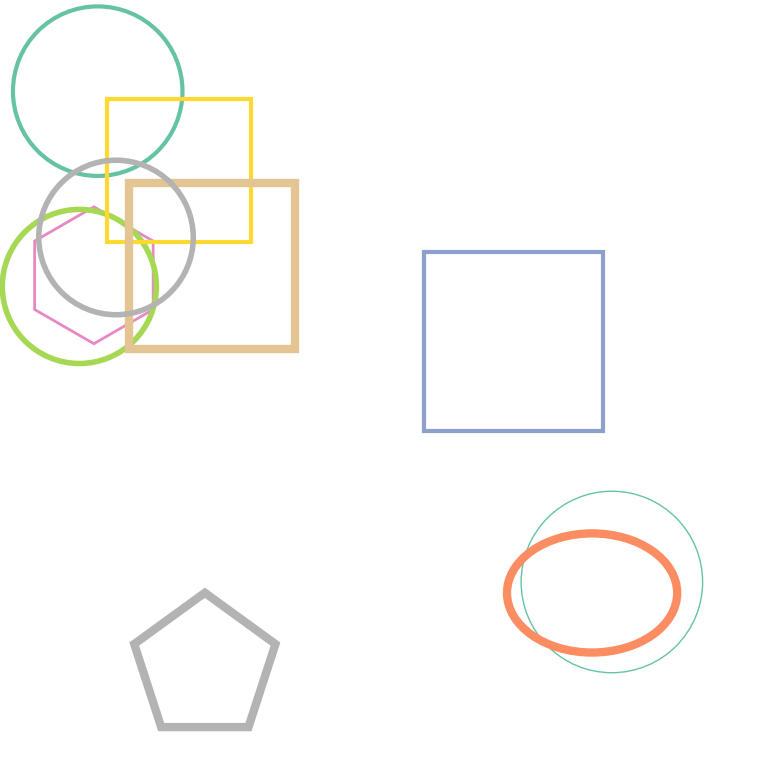[{"shape": "circle", "thickness": 0.5, "radius": 0.59, "center": [0.795, 0.244]}, {"shape": "circle", "thickness": 1.5, "radius": 0.55, "center": [0.127, 0.882]}, {"shape": "oval", "thickness": 3, "radius": 0.55, "center": [0.769, 0.23]}, {"shape": "square", "thickness": 1.5, "radius": 0.58, "center": [0.667, 0.556]}, {"shape": "hexagon", "thickness": 1, "radius": 0.44, "center": [0.122, 0.642]}, {"shape": "circle", "thickness": 2, "radius": 0.5, "center": [0.103, 0.628]}, {"shape": "square", "thickness": 1.5, "radius": 0.47, "center": [0.233, 0.779]}, {"shape": "square", "thickness": 3, "radius": 0.54, "center": [0.276, 0.655]}, {"shape": "circle", "thickness": 2, "radius": 0.5, "center": [0.151, 0.692]}, {"shape": "pentagon", "thickness": 3, "radius": 0.48, "center": [0.266, 0.134]}]